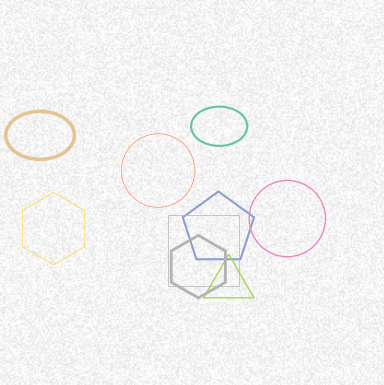[{"shape": "oval", "thickness": 1.5, "radius": 0.36, "center": [0.569, 0.672]}, {"shape": "circle", "thickness": 0.5, "radius": 0.48, "center": [0.411, 0.557]}, {"shape": "pentagon", "thickness": 1.5, "radius": 0.49, "center": [0.567, 0.405]}, {"shape": "circle", "thickness": 1, "radius": 0.5, "center": [0.746, 0.432]}, {"shape": "triangle", "thickness": 1, "radius": 0.38, "center": [0.594, 0.264]}, {"shape": "hexagon", "thickness": 0.5, "radius": 0.47, "center": [0.139, 0.406]}, {"shape": "oval", "thickness": 2.5, "radius": 0.45, "center": [0.104, 0.649]}, {"shape": "hexagon", "thickness": 2, "radius": 0.41, "center": [0.515, 0.308]}, {"shape": "square", "thickness": 0.5, "radius": 0.46, "center": [0.529, 0.349]}]